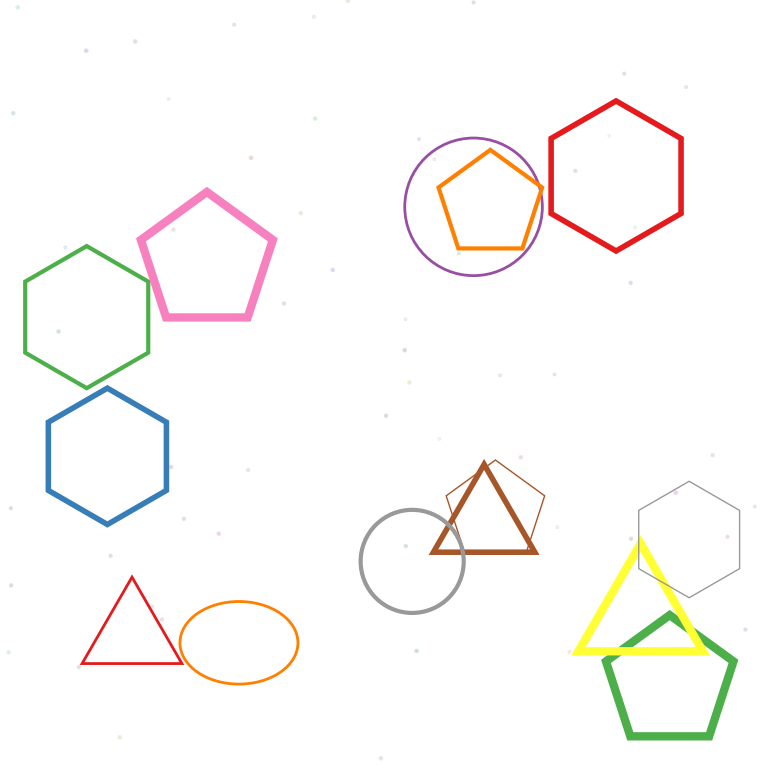[{"shape": "triangle", "thickness": 1, "radius": 0.37, "center": [0.171, 0.176]}, {"shape": "hexagon", "thickness": 2, "radius": 0.49, "center": [0.8, 0.771]}, {"shape": "hexagon", "thickness": 2, "radius": 0.44, "center": [0.139, 0.407]}, {"shape": "hexagon", "thickness": 1.5, "radius": 0.46, "center": [0.113, 0.588]}, {"shape": "pentagon", "thickness": 3, "radius": 0.44, "center": [0.87, 0.114]}, {"shape": "circle", "thickness": 1, "radius": 0.45, "center": [0.615, 0.731]}, {"shape": "oval", "thickness": 1, "radius": 0.38, "center": [0.31, 0.165]}, {"shape": "pentagon", "thickness": 1.5, "radius": 0.35, "center": [0.637, 0.735]}, {"shape": "triangle", "thickness": 3, "radius": 0.47, "center": [0.832, 0.201]}, {"shape": "triangle", "thickness": 2, "radius": 0.38, "center": [0.629, 0.321]}, {"shape": "pentagon", "thickness": 0.5, "radius": 0.34, "center": [0.643, 0.335]}, {"shape": "pentagon", "thickness": 3, "radius": 0.45, "center": [0.269, 0.661]}, {"shape": "circle", "thickness": 1.5, "radius": 0.33, "center": [0.535, 0.271]}, {"shape": "hexagon", "thickness": 0.5, "radius": 0.38, "center": [0.895, 0.299]}]